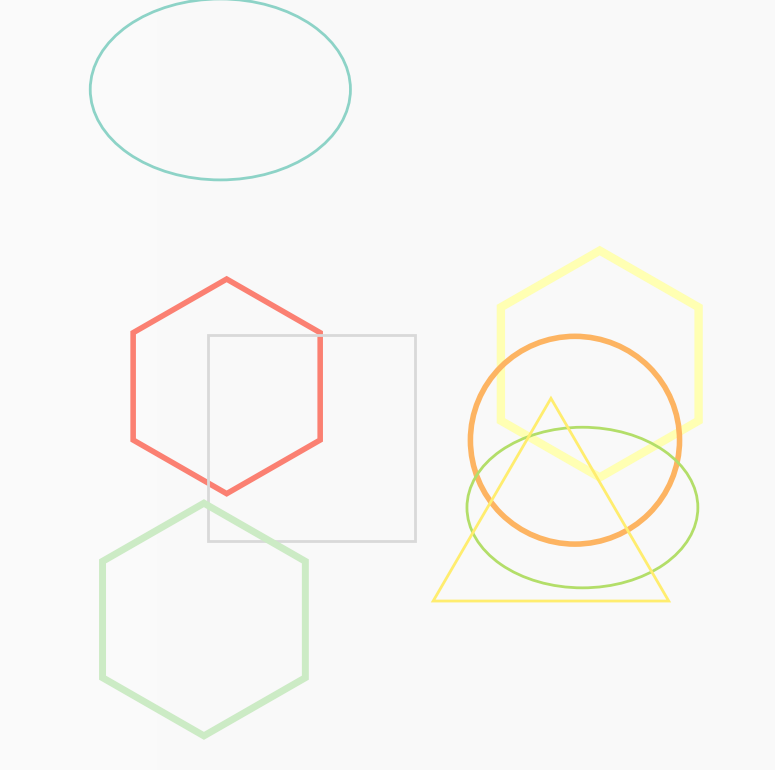[{"shape": "oval", "thickness": 1, "radius": 0.84, "center": [0.284, 0.884]}, {"shape": "hexagon", "thickness": 3, "radius": 0.74, "center": [0.774, 0.527]}, {"shape": "hexagon", "thickness": 2, "radius": 0.7, "center": [0.292, 0.498]}, {"shape": "circle", "thickness": 2, "radius": 0.67, "center": [0.742, 0.428]}, {"shape": "oval", "thickness": 1, "radius": 0.74, "center": [0.751, 0.341]}, {"shape": "square", "thickness": 1, "radius": 0.67, "center": [0.402, 0.431]}, {"shape": "hexagon", "thickness": 2.5, "radius": 0.76, "center": [0.263, 0.195]}, {"shape": "triangle", "thickness": 1, "radius": 0.88, "center": [0.711, 0.307]}]